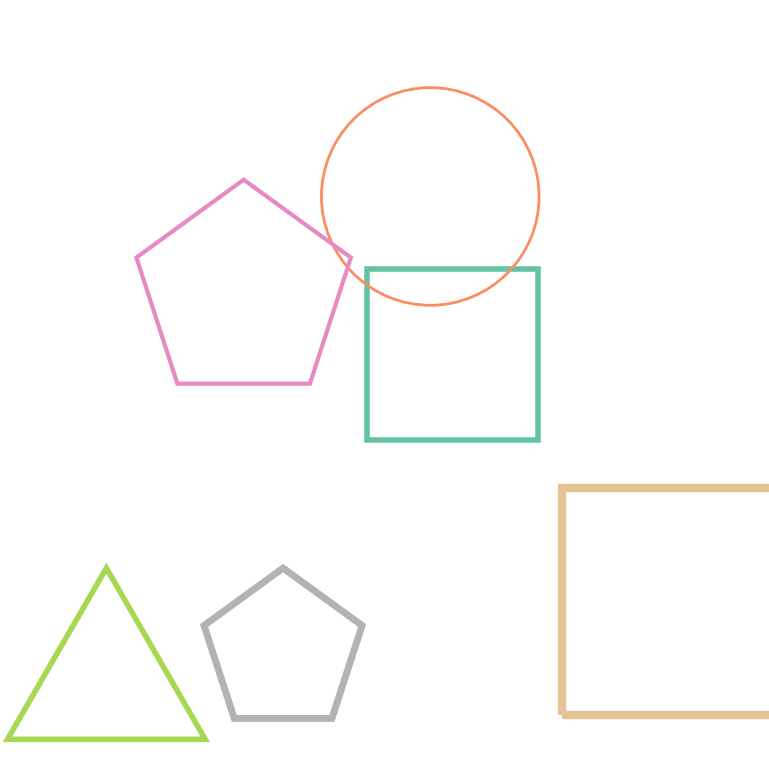[{"shape": "square", "thickness": 2, "radius": 0.56, "center": [0.588, 0.54]}, {"shape": "circle", "thickness": 1, "radius": 0.71, "center": [0.559, 0.745]}, {"shape": "pentagon", "thickness": 1.5, "radius": 0.73, "center": [0.316, 0.62]}, {"shape": "triangle", "thickness": 2, "radius": 0.74, "center": [0.138, 0.114]}, {"shape": "square", "thickness": 3, "radius": 0.74, "center": [0.877, 0.219]}, {"shape": "pentagon", "thickness": 2.5, "radius": 0.54, "center": [0.368, 0.154]}]